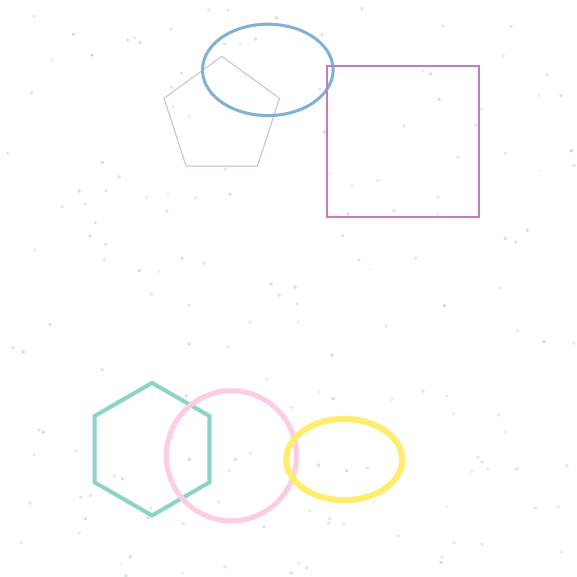[{"shape": "hexagon", "thickness": 2, "radius": 0.57, "center": [0.263, 0.221]}, {"shape": "pentagon", "thickness": 0.5, "radius": 0.53, "center": [0.384, 0.797]}, {"shape": "oval", "thickness": 1.5, "radius": 0.57, "center": [0.464, 0.878]}, {"shape": "circle", "thickness": 2.5, "radius": 0.56, "center": [0.401, 0.21]}, {"shape": "square", "thickness": 1, "radius": 0.65, "center": [0.698, 0.754]}, {"shape": "oval", "thickness": 3, "radius": 0.5, "center": [0.596, 0.203]}]